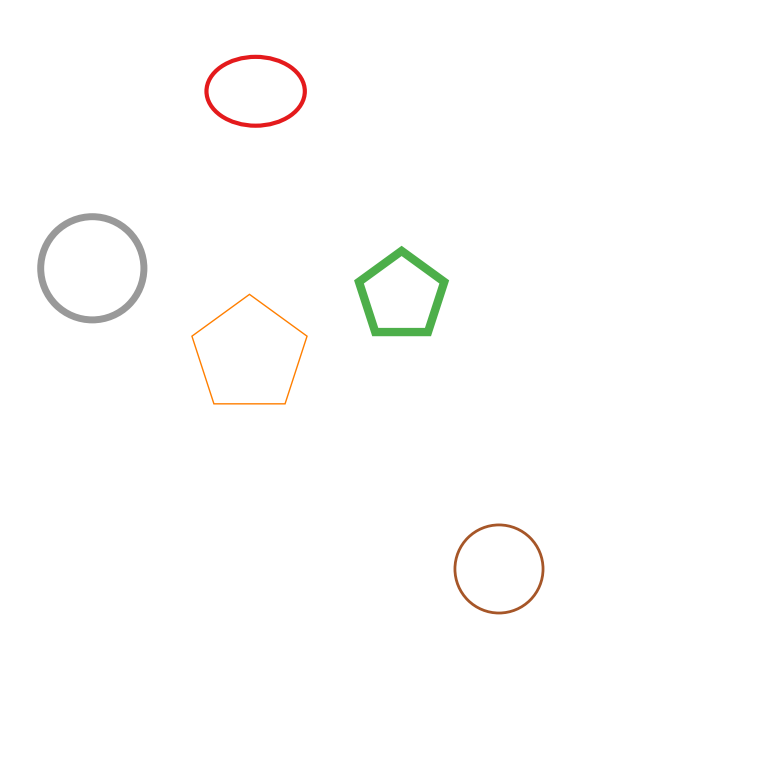[{"shape": "oval", "thickness": 1.5, "radius": 0.32, "center": [0.332, 0.881]}, {"shape": "pentagon", "thickness": 3, "radius": 0.29, "center": [0.522, 0.616]}, {"shape": "pentagon", "thickness": 0.5, "radius": 0.39, "center": [0.324, 0.539]}, {"shape": "circle", "thickness": 1, "radius": 0.29, "center": [0.648, 0.261]}, {"shape": "circle", "thickness": 2.5, "radius": 0.34, "center": [0.12, 0.652]}]